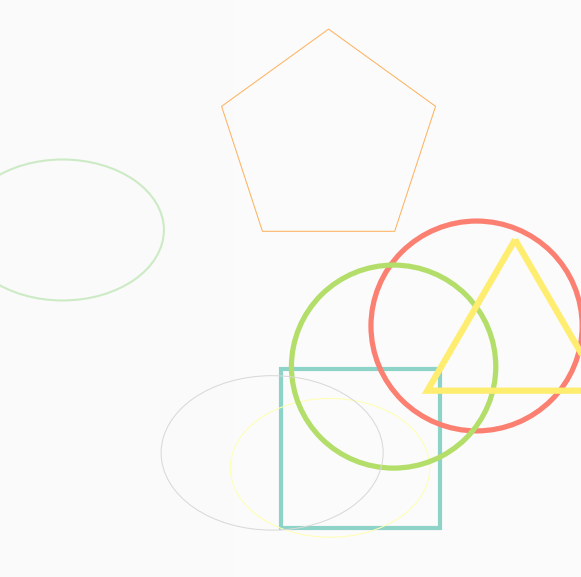[{"shape": "square", "thickness": 2, "radius": 0.69, "center": [0.62, 0.223]}, {"shape": "oval", "thickness": 0.5, "radius": 0.86, "center": [0.568, 0.189]}, {"shape": "circle", "thickness": 2.5, "radius": 0.91, "center": [0.82, 0.435]}, {"shape": "pentagon", "thickness": 0.5, "radius": 0.97, "center": [0.565, 0.755]}, {"shape": "circle", "thickness": 2.5, "radius": 0.88, "center": [0.677, 0.364]}, {"shape": "oval", "thickness": 0.5, "radius": 0.96, "center": [0.468, 0.215]}, {"shape": "oval", "thickness": 1, "radius": 0.87, "center": [0.108, 0.601]}, {"shape": "triangle", "thickness": 3, "radius": 0.87, "center": [0.886, 0.41]}]